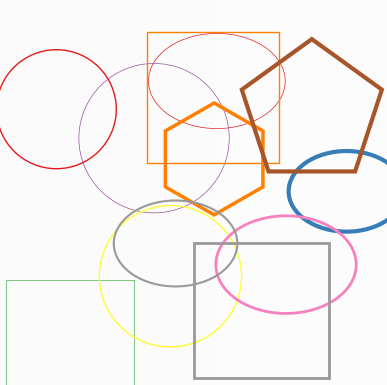[{"shape": "circle", "thickness": 1, "radius": 0.77, "center": [0.146, 0.716]}, {"shape": "oval", "thickness": 0.5, "radius": 0.88, "center": [0.56, 0.79]}, {"shape": "oval", "thickness": 3, "radius": 0.75, "center": [0.894, 0.503]}, {"shape": "square", "thickness": 0.5, "radius": 0.82, "center": [0.18, 0.108]}, {"shape": "circle", "thickness": 0.5, "radius": 0.97, "center": [0.398, 0.641]}, {"shape": "square", "thickness": 1, "radius": 0.86, "center": [0.549, 0.747]}, {"shape": "hexagon", "thickness": 2.5, "radius": 0.73, "center": [0.553, 0.587]}, {"shape": "circle", "thickness": 1, "radius": 0.92, "center": [0.44, 0.283]}, {"shape": "pentagon", "thickness": 3, "radius": 0.95, "center": [0.805, 0.708]}, {"shape": "oval", "thickness": 2, "radius": 0.91, "center": [0.738, 0.313]}, {"shape": "oval", "thickness": 1.5, "radius": 0.8, "center": [0.453, 0.368]}, {"shape": "square", "thickness": 2, "radius": 0.87, "center": [0.675, 0.193]}]